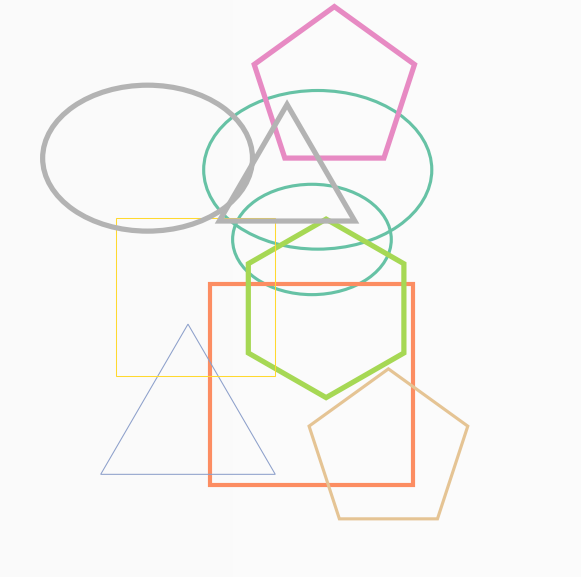[{"shape": "oval", "thickness": 1.5, "radius": 0.68, "center": [0.537, 0.584]}, {"shape": "oval", "thickness": 1.5, "radius": 0.98, "center": [0.547, 0.705]}, {"shape": "square", "thickness": 2, "radius": 0.87, "center": [0.536, 0.333]}, {"shape": "triangle", "thickness": 0.5, "radius": 0.87, "center": [0.323, 0.264]}, {"shape": "pentagon", "thickness": 2.5, "radius": 0.72, "center": [0.575, 0.843]}, {"shape": "hexagon", "thickness": 2.5, "radius": 0.77, "center": [0.561, 0.465]}, {"shape": "square", "thickness": 0.5, "radius": 0.69, "center": [0.337, 0.485]}, {"shape": "pentagon", "thickness": 1.5, "radius": 0.72, "center": [0.668, 0.217]}, {"shape": "oval", "thickness": 2.5, "radius": 0.9, "center": [0.254, 0.725]}, {"shape": "triangle", "thickness": 2.5, "radius": 0.67, "center": [0.494, 0.684]}]